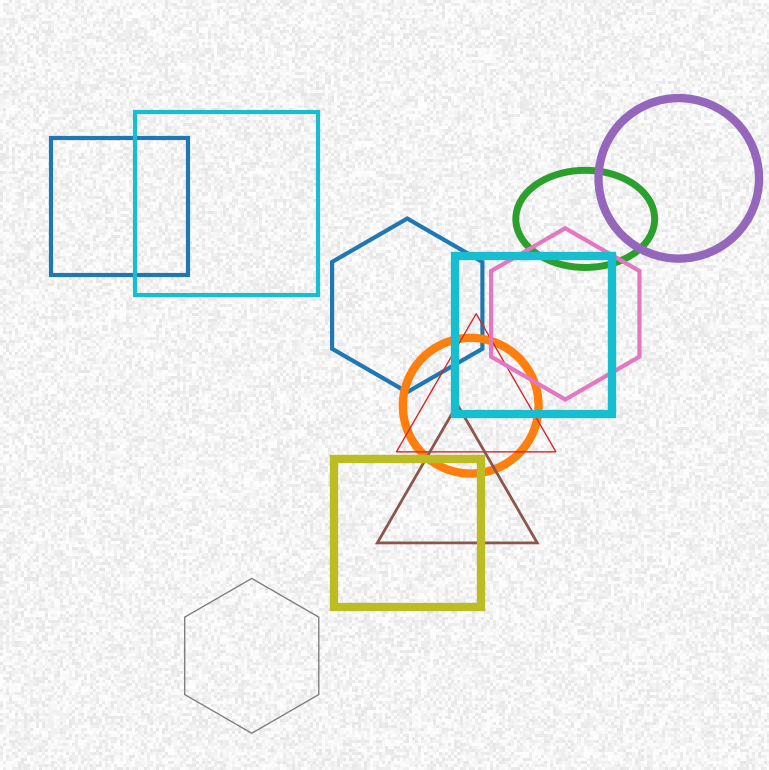[{"shape": "hexagon", "thickness": 1.5, "radius": 0.56, "center": [0.529, 0.603]}, {"shape": "square", "thickness": 1.5, "radius": 0.45, "center": [0.155, 0.732]}, {"shape": "circle", "thickness": 3, "radius": 0.44, "center": [0.611, 0.473]}, {"shape": "oval", "thickness": 2.5, "radius": 0.45, "center": [0.76, 0.716]}, {"shape": "triangle", "thickness": 0.5, "radius": 0.6, "center": [0.618, 0.473]}, {"shape": "circle", "thickness": 3, "radius": 0.52, "center": [0.882, 0.768]}, {"shape": "triangle", "thickness": 1, "radius": 0.6, "center": [0.594, 0.355]}, {"shape": "hexagon", "thickness": 1.5, "radius": 0.56, "center": [0.734, 0.592]}, {"shape": "hexagon", "thickness": 0.5, "radius": 0.5, "center": [0.327, 0.148]}, {"shape": "square", "thickness": 3, "radius": 0.48, "center": [0.529, 0.308]}, {"shape": "square", "thickness": 1.5, "radius": 0.6, "center": [0.294, 0.736]}, {"shape": "square", "thickness": 3, "radius": 0.51, "center": [0.693, 0.565]}]